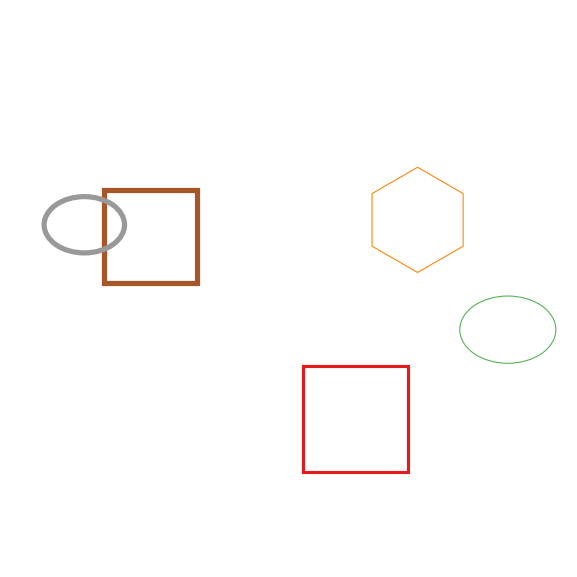[{"shape": "square", "thickness": 1.5, "radius": 0.46, "center": [0.616, 0.274]}, {"shape": "oval", "thickness": 0.5, "radius": 0.42, "center": [0.879, 0.428]}, {"shape": "hexagon", "thickness": 0.5, "radius": 0.46, "center": [0.723, 0.618]}, {"shape": "square", "thickness": 2.5, "radius": 0.4, "center": [0.26, 0.59]}, {"shape": "oval", "thickness": 2.5, "radius": 0.35, "center": [0.146, 0.61]}]